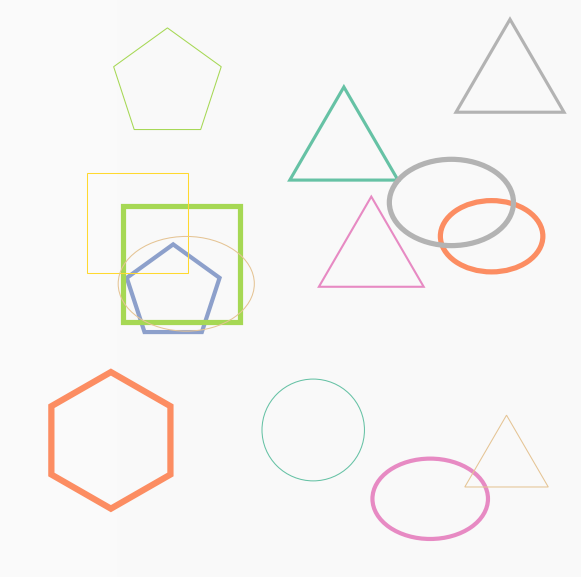[{"shape": "circle", "thickness": 0.5, "radius": 0.44, "center": [0.539, 0.255]}, {"shape": "triangle", "thickness": 1.5, "radius": 0.54, "center": [0.592, 0.741]}, {"shape": "oval", "thickness": 2.5, "radius": 0.44, "center": [0.846, 0.59]}, {"shape": "hexagon", "thickness": 3, "radius": 0.59, "center": [0.191, 0.237]}, {"shape": "pentagon", "thickness": 2, "radius": 0.42, "center": [0.298, 0.492]}, {"shape": "oval", "thickness": 2, "radius": 0.5, "center": [0.74, 0.135]}, {"shape": "triangle", "thickness": 1, "radius": 0.52, "center": [0.639, 0.555]}, {"shape": "square", "thickness": 2.5, "radius": 0.5, "center": [0.313, 0.543]}, {"shape": "pentagon", "thickness": 0.5, "radius": 0.49, "center": [0.288, 0.854]}, {"shape": "square", "thickness": 0.5, "radius": 0.44, "center": [0.236, 0.613]}, {"shape": "triangle", "thickness": 0.5, "radius": 0.41, "center": [0.871, 0.197]}, {"shape": "oval", "thickness": 0.5, "radius": 0.59, "center": [0.32, 0.508]}, {"shape": "triangle", "thickness": 1.5, "radius": 0.54, "center": [0.877, 0.858]}, {"shape": "oval", "thickness": 2.5, "radius": 0.53, "center": [0.777, 0.649]}]